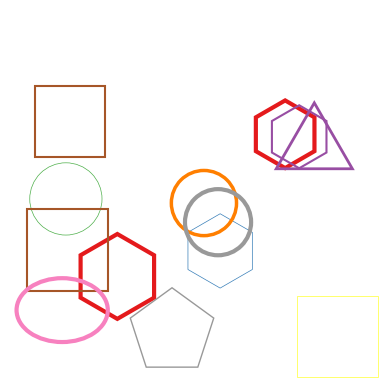[{"shape": "hexagon", "thickness": 3, "radius": 0.55, "center": [0.305, 0.282]}, {"shape": "hexagon", "thickness": 3, "radius": 0.44, "center": [0.741, 0.651]}, {"shape": "hexagon", "thickness": 0.5, "radius": 0.48, "center": [0.572, 0.348]}, {"shape": "circle", "thickness": 0.5, "radius": 0.47, "center": [0.171, 0.483]}, {"shape": "triangle", "thickness": 2, "radius": 0.57, "center": [0.816, 0.619]}, {"shape": "hexagon", "thickness": 1.5, "radius": 0.41, "center": [0.777, 0.645]}, {"shape": "circle", "thickness": 2.5, "radius": 0.42, "center": [0.53, 0.473]}, {"shape": "square", "thickness": 0.5, "radius": 0.53, "center": [0.876, 0.126]}, {"shape": "square", "thickness": 1.5, "radius": 0.46, "center": [0.182, 0.684]}, {"shape": "square", "thickness": 1.5, "radius": 0.53, "center": [0.174, 0.351]}, {"shape": "oval", "thickness": 3, "radius": 0.59, "center": [0.161, 0.195]}, {"shape": "pentagon", "thickness": 1, "radius": 0.57, "center": [0.447, 0.139]}, {"shape": "circle", "thickness": 3, "radius": 0.43, "center": [0.566, 0.423]}]